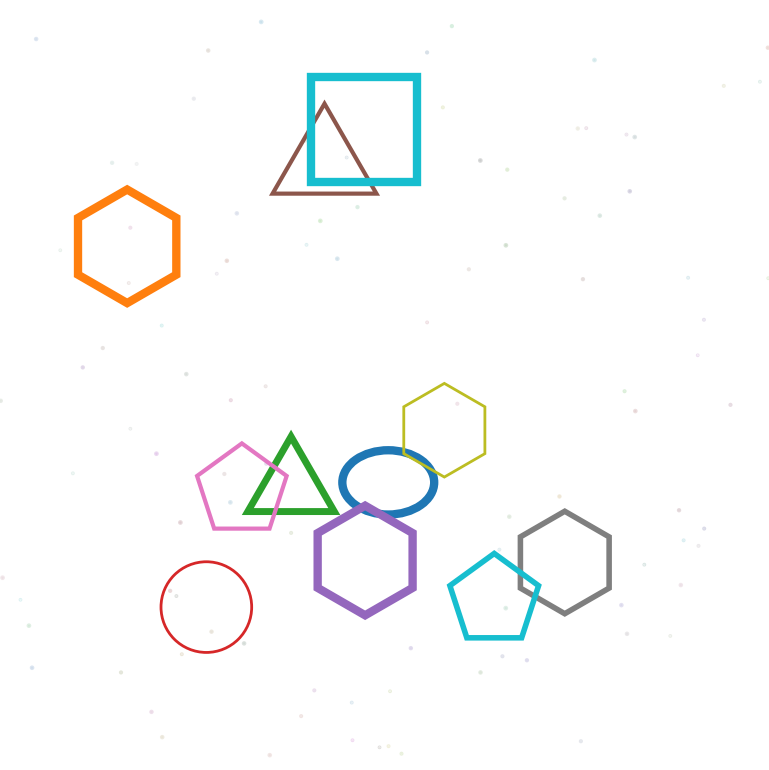[{"shape": "oval", "thickness": 3, "radius": 0.3, "center": [0.504, 0.374]}, {"shape": "hexagon", "thickness": 3, "radius": 0.37, "center": [0.165, 0.68]}, {"shape": "triangle", "thickness": 2.5, "radius": 0.32, "center": [0.378, 0.368]}, {"shape": "circle", "thickness": 1, "radius": 0.29, "center": [0.268, 0.212]}, {"shape": "hexagon", "thickness": 3, "radius": 0.36, "center": [0.474, 0.272]}, {"shape": "triangle", "thickness": 1.5, "radius": 0.39, "center": [0.421, 0.787]}, {"shape": "pentagon", "thickness": 1.5, "radius": 0.31, "center": [0.314, 0.363]}, {"shape": "hexagon", "thickness": 2, "radius": 0.33, "center": [0.733, 0.269]}, {"shape": "hexagon", "thickness": 1, "radius": 0.3, "center": [0.577, 0.441]}, {"shape": "pentagon", "thickness": 2, "radius": 0.3, "center": [0.642, 0.221]}, {"shape": "square", "thickness": 3, "radius": 0.34, "center": [0.473, 0.832]}]